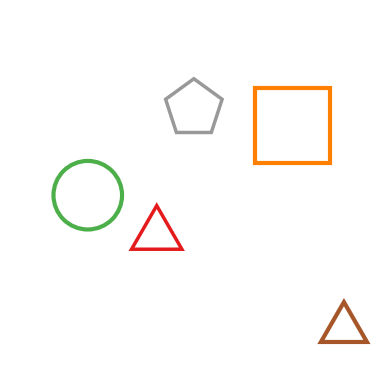[{"shape": "triangle", "thickness": 2.5, "radius": 0.38, "center": [0.407, 0.39]}, {"shape": "circle", "thickness": 3, "radius": 0.45, "center": [0.228, 0.493]}, {"shape": "square", "thickness": 3, "radius": 0.48, "center": [0.76, 0.674]}, {"shape": "triangle", "thickness": 3, "radius": 0.35, "center": [0.893, 0.146]}, {"shape": "pentagon", "thickness": 2.5, "radius": 0.39, "center": [0.504, 0.718]}]